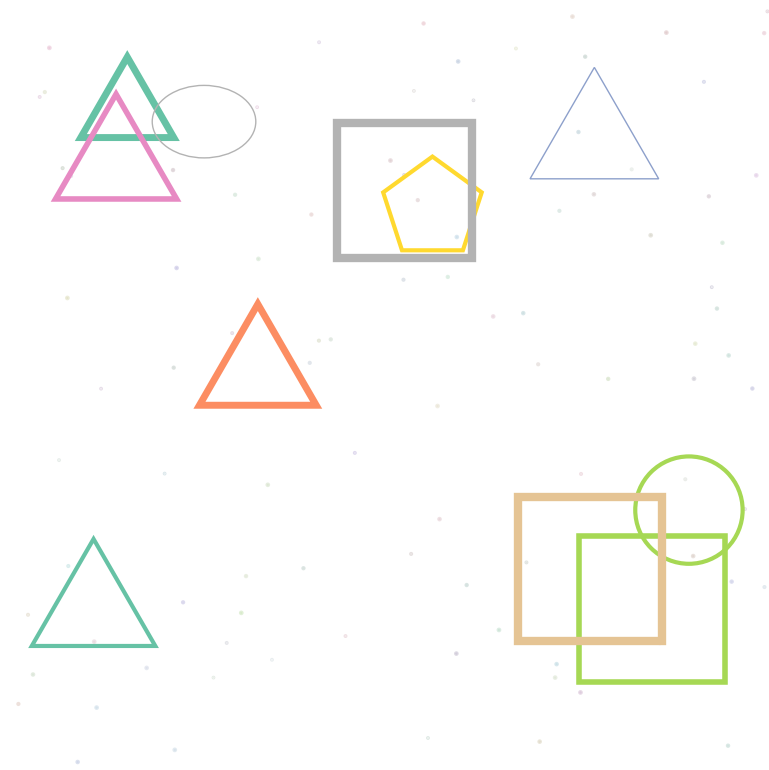[{"shape": "triangle", "thickness": 2.5, "radius": 0.35, "center": [0.165, 0.856]}, {"shape": "triangle", "thickness": 1.5, "radius": 0.46, "center": [0.121, 0.207]}, {"shape": "triangle", "thickness": 2.5, "radius": 0.44, "center": [0.335, 0.517]}, {"shape": "triangle", "thickness": 0.5, "radius": 0.48, "center": [0.772, 0.816]}, {"shape": "triangle", "thickness": 2, "radius": 0.45, "center": [0.151, 0.787]}, {"shape": "square", "thickness": 2, "radius": 0.47, "center": [0.846, 0.209]}, {"shape": "circle", "thickness": 1.5, "radius": 0.35, "center": [0.895, 0.338]}, {"shape": "pentagon", "thickness": 1.5, "radius": 0.34, "center": [0.562, 0.729]}, {"shape": "square", "thickness": 3, "radius": 0.47, "center": [0.766, 0.261]}, {"shape": "square", "thickness": 3, "radius": 0.44, "center": [0.525, 0.753]}, {"shape": "oval", "thickness": 0.5, "radius": 0.34, "center": [0.265, 0.842]}]